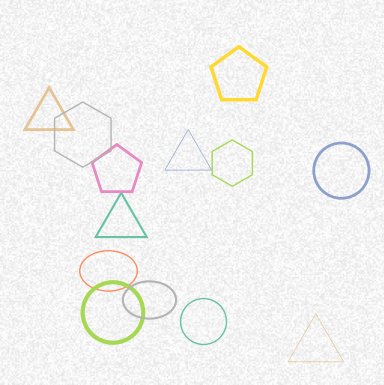[{"shape": "triangle", "thickness": 1.5, "radius": 0.38, "center": [0.315, 0.423]}, {"shape": "circle", "thickness": 1, "radius": 0.3, "center": [0.529, 0.165]}, {"shape": "oval", "thickness": 1, "radius": 0.37, "center": [0.282, 0.296]}, {"shape": "triangle", "thickness": 0.5, "radius": 0.35, "center": [0.489, 0.593]}, {"shape": "circle", "thickness": 2, "radius": 0.36, "center": [0.887, 0.557]}, {"shape": "pentagon", "thickness": 2, "radius": 0.34, "center": [0.304, 0.557]}, {"shape": "circle", "thickness": 3, "radius": 0.39, "center": [0.293, 0.188]}, {"shape": "hexagon", "thickness": 1, "radius": 0.3, "center": [0.603, 0.576]}, {"shape": "pentagon", "thickness": 2.5, "radius": 0.38, "center": [0.621, 0.803]}, {"shape": "triangle", "thickness": 0.5, "radius": 0.42, "center": [0.82, 0.102]}, {"shape": "triangle", "thickness": 2, "radius": 0.36, "center": [0.128, 0.7]}, {"shape": "hexagon", "thickness": 1, "radius": 0.42, "center": [0.215, 0.65]}, {"shape": "oval", "thickness": 1.5, "radius": 0.35, "center": [0.388, 0.221]}]